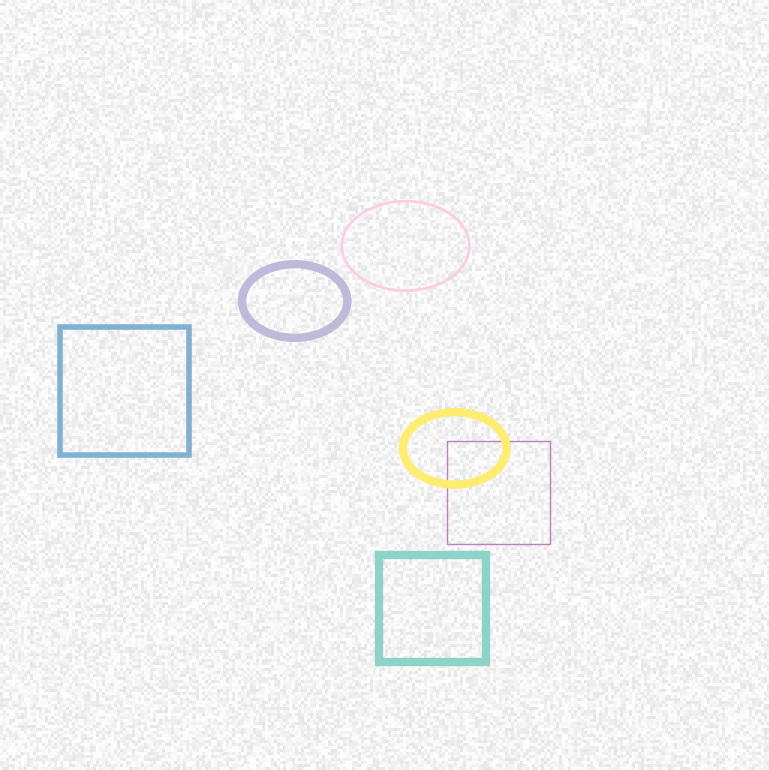[{"shape": "square", "thickness": 3, "radius": 0.35, "center": [0.561, 0.21]}, {"shape": "oval", "thickness": 3, "radius": 0.34, "center": [0.383, 0.609]}, {"shape": "square", "thickness": 2, "radius": 0.42, "center": [0.162, 0.492]}, {"shape": "oval", "thickness": 1, "radius": 0.41, "center": [0.527, 0.681]}, {"shape": "square", "thickness": 0.5, "radius": 0.33, "center": [0.648, 0.36]}, {"shape": "oval", "thickness": 3, "radius": 0.34, "center": [0.591, 0.418]}]